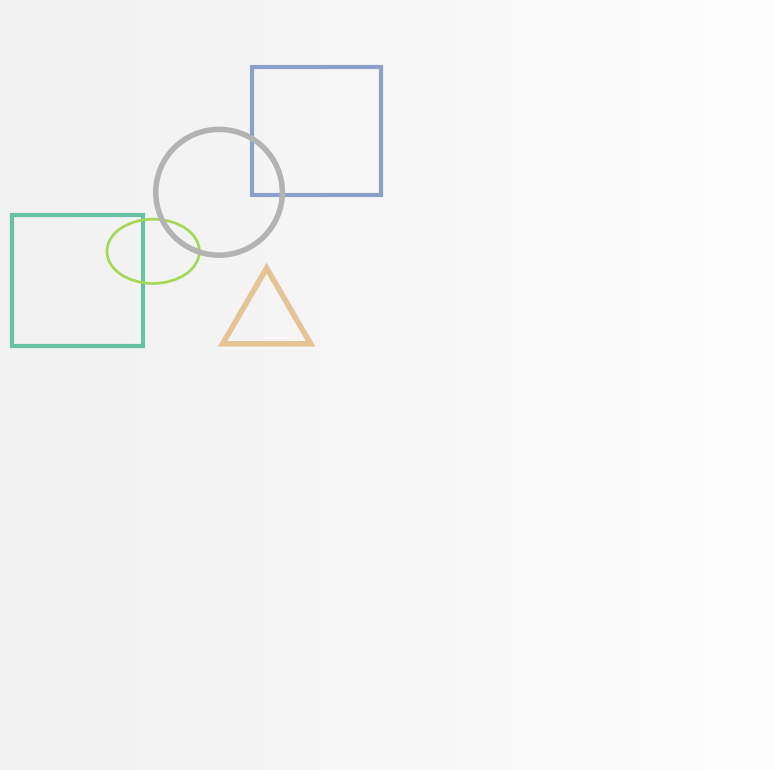[{"shape": "square", "thickness": 1.5, "radius": 0.42, "center": [0.1, 0.636]}, {"shape": "square", "thickness": 1.5, "radius": 0.42, "center": [0.408, 0.83]}, {"shape": "oval", "thickness": 1, "radius": 0.3, "center": [0.198, 0.674]}, {"shape": "triangle", "thickness": 2, "radius": 0.33, "center": [0.344, 0.586]}, {"shape": "circle", "thickness": 2, "radius": 0.41, "center": [0.283, 0.75]}]